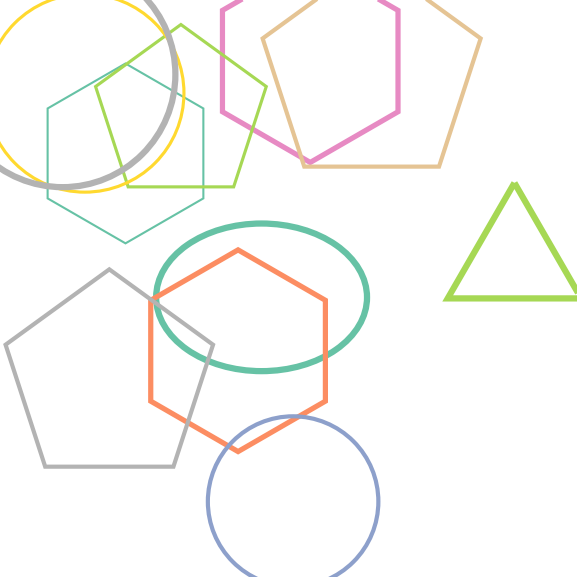[{"shape": "hexagon", "thickness": 1, "radius": 0.78, "center": [0.217, 0.733]}, {"shape": "oval", "thickness": 3, "radius": 0.91, "center": [0.453, 0.484]}, {"shape": "hexagon", "thickness": 2.5, "radius": 0.87, "center": [0.412, 0.392]}, {"shape": "circle", "thickness": 2, "radius": 0.74, "center": [0.508, 0.131]}, {"shape": "hexagon", "thickness": 2.5, "radius": 0.88, "center": [0.537, 0.893]}, {"shape": "triangle", "thickness": 3, "radius": 0.67, "center": [0.891, 0.549]}, {"shape": "pentagon", "thickness": 1.5, "radius": 0.78, "center": [0.313, 0.801]}, {"shape": "circle", "thickness": 1.5, "radius": 0.86, "center": [0.147, 0.838]}, {"shape": "pentagon", "thickness": 2, "radius": 0.99, "center": [0.644, 0.871]}, {"shape": "circle", "thickness": 3, "radius": 0.98, "center": [0.108, 0.87]}, {"shape": "pentagon", "thickness": 2, "radius": 0.94, "center": [0.189, 0.344]}]